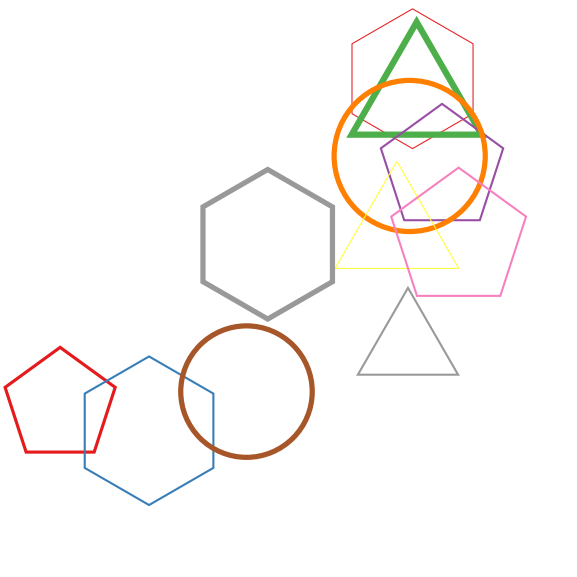[{"shape": "hexagon", "thickness": 0.5, "radius": 0.61, "center": [0.714, 0.863]}, {"shape": "pentagon", "thickness": 1.5, "radius": 0.5, "center": [0.104, 0.297]}, {"shape": "hexagon", "thickness": 1, "radius": 0.64, "center": [0.258, 0.253]}, {"shape": "triangle", "thickness": 3, "radius": 0.65, "center": [0.722, 0.831]}, {"shape": "pentagon", "thickness": 1, "radius": 0.56, "center": [0.765, 0.708]}, {"shape": "circle", "thickness": 2.5, "radius": 0.65, "center": [0.709, 0.729]}, {"shape": "triangle", "thickness": 0.5, "radius": 0.62, "center": [0.687, 0.596]}, {"shape": "circle", "thickness": 2.5, "radius": 0.57, "center": [0.427, 0.321]}, {"shape": "pentagon", "thickness": 1, "radius": 0.61, "center": [0.794, 0.586]}, {"shape": "triangle", "thickness": 1, "radius": 0.5, "center": [0.706, 0.4]}, {"shape": "hexagon", "thickness": 2.5, "radius": 0.65, "center": [0.464, 0.576]}]